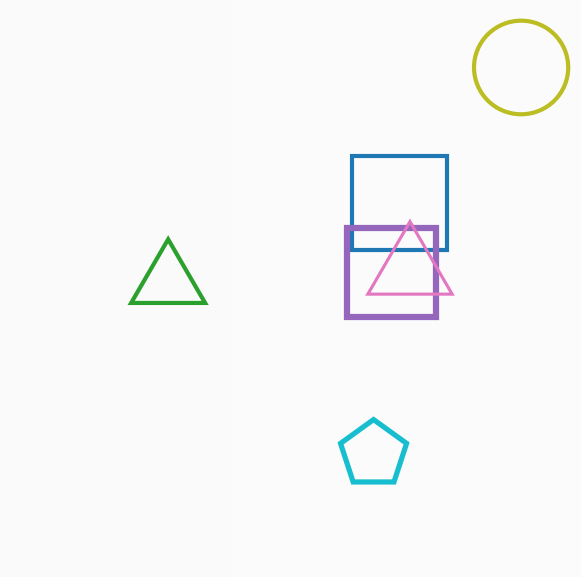[{"shape": "square", "thickness": 2, "radius": 0.41, "center": [0.688, 0.648]}, {"shape": "triangle", "thickness": 2, "radius": 0.37, "center": [0.289, 0.511]}, {"shape": "square", "thickness": 3, "radius": 0.38, "center": [0.674, 0.527]}, {"shape": "triangle", "thickness": 1.5, "radius": 0.42, "center": [0.705, 0.532]}, {"shape": "circle", "thickness": 2, "radius": 0.41, "center": [0.897, 0.882]}, {"shape": "pentagon", "thickness": 2.5, "radius": 0.3, "center": [0.643, 0.213]}]